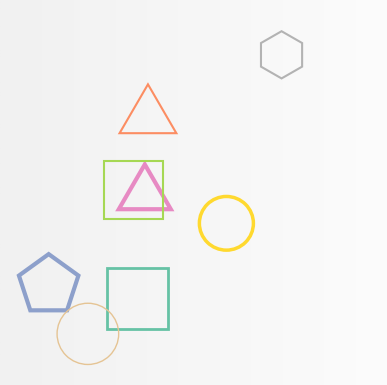[{"shape": "square", "thickness": 2, "radius": 0.39, "center": [0.355, 0.225]}, {"shape": "triangle", "thickness": 1.5, "radius": 0.42, "center": [0.382, 0.696]}, {"shape": "pentagon", "thickness": 3, "radius": 0.4, "center": [0.126, 0.259]}, {"shape": "triangle", "thickness": 3, "radius": 0.39, "center": [0.374, 0.495]}, {"shape": "square", "thickness": 1.5, "radius": 0.38, "center": [0.345, 0.506]}, {"shape": "circle", "thickness": 2.5, "radius": 0.35, "center": [0.584, 0.42]}, {"shape": "circle", "thickness": 1, "radius": 0.4, "center": [0.227, 0.133]}, {"shape": "hexagon", "thickness": 1.5, "radius": 0.31, "center": [0.727, 0.858]}]